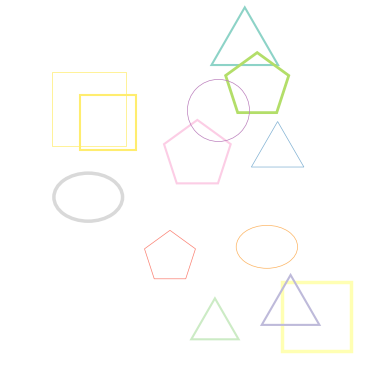[{"shape": "triangle", "thickness": 1.5, "radius": 0.5, "center": [0.636, 0.881]}, {"shape": "square", "thickness": 2.5, "radius": 0.45, "center": [0.822, 0.177]}, {"shape": "triangle", "thickness": 1.5, "radius": 0.43, "center": [0.755, 0.199]}, {"shape": "pentagon", "thickness": 0.5, "radius": 0.35, "center": [0.441, 0.332]}, {"shape": "triangle", "thickness": 0.5, "radius": 0.39, "center": [0.721, 0.606]}, {"shape": "oval", "thickness": 0.5, "radius": 0.4, "center": [0.693, 0.359]}, {"shape": "pentagon", "thickness": 2, "radius": 0.43, "center": [0.668, 0.777]}, {"shape": "pentagon", "thickness": 1.5, "radius": 0.46, "center": [0.513, 0.597]}, {"shape": "oval", "thickness": 2.5, "radius": 0.45, "center": [0.229, 0.488]}, {"shape": "circle", "thickness": 0.5, "radius": 0.4, "center": [0.567, 0.713]}, {"shape": "triangle", "thickness": 1.5, "radius": 0.35, "center": [0.558, 0.154]}, {"shape": "square", "thickness": 1.5, "radius": 0.36, "center": [0.281, 0.682]}, {"shape": "square", "thickness": 0.5, "radius": 0.48, "center": [0.232, 0.718]}]